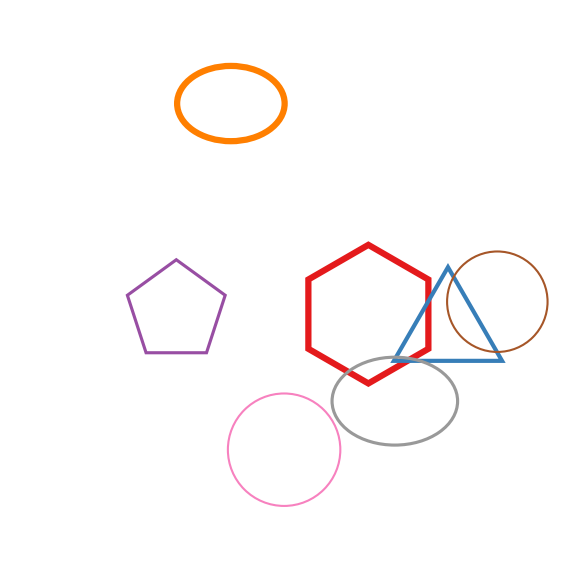[{"shape": "hexagon", "thickness": 3, "radius": 0.6, "center": [0.638, 0.455]}, {"shape": "triangle", "thickness": 2, "radius": 0.54, "center": [0.776, 0.428]}, {"shape": "pentagon", "thickness": 1.5, "radius": 0.45, "center": [0.305, 0.46]}, {"shape": "oval", "thickness": 3, "radius": 0.47, "center": [0.4, 0.82]}, {"shape": "circle", "thickness": 1, "radius": 0.43, "center": [0.861, 0.477]}, {"shape": "circle", "thickness": 1, "radius": 0.49, "center": [0.492, 0.22]}, {"shape": "oval", "thickness": 1.5, "radius": 0.54, "center": [0.684, 0.305]}]